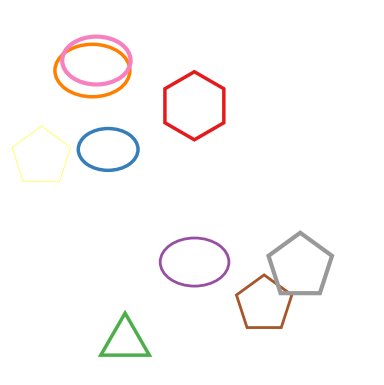[{"shape": "hexagon", "thickness": 2.5, "radius": 0.44, "center": [0.505, 0.725]}, {"shape": "oval", "thickness": 2.5, "radius": 0.39, "center": [0.281, 0.612]}, {"shape": "triangle", "thickness": 2.5, "radius": 0.36, "center": [0.325, 0.114]}, {"shape": "oval", "thickness": 2, "radius": 0.45, "center": [0.505, 0.319]}, {"shape": "oval", "thickness": 2.5, "radius": 0.49, "center": [0.24, 0.817]}, {"shape": "pentagon", "thickness": 0.5, "radius": 0.4, "center": [0.108, 0.592]}, {"shape": "pentagon", "thickness": 2, "radius": 0.38, "center": [0.686, 0.21]}, {"shape": "oval", "thickness": 3, "radius": 0.44, "center": [0.25, 0.843]}, {"shape": "pentagon", "thickness": 3, "radius": 0.43, "center": [0.78, 0.309]}]